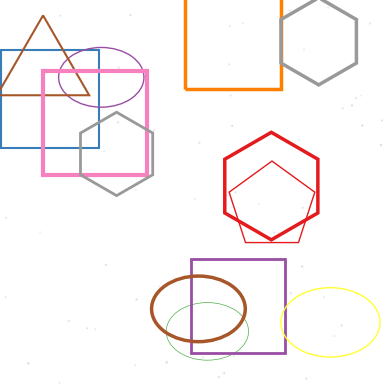[{"shape": "pentagon", "thickness": 1, "radius": 0.59, "center": [0.706, 0.465]}, {"shape": "hexagon", "thickness": 2.5, "radius": 0.7, "center": [0.705, 0.517]}, {"shape": "square", "thickness": 1.5, "radius": 0.64, "center": [0.13, 0.743]}, {"shape": "oval", "thickness": 0.5, "radius": 0.53, "center": [0.539, 0.139]}, {"shape": "oval", "thickness": 1, "radius": 0.55, "center": [0.263, 0.799]}, {"shape": "square", "thickness": 2, "radius": 0.61, "center": [0.619, 0.205]}, {"shape": "square", "thickness": 2.5, "radius": 0.62, "center": [0.605, 0.893]}, {"shape": "oval", "thickness": 1, "radius": 0.64, "center": [0.858, 0.163]}, {"shape": "triangle", "thickness": 1.5, "radius": 0.69, "center": [0.112, 0.822]}, {"shape": "oval", "thickness": 2.5, "radius": 0.61, "center": [0.515, 0.198]}, {"shape": "square", "thickness": 3, "radius": 0.67, "center": [0.247, 0.681]}, {"shape": "hexagon", "thickness": 2, "radius": 0.54, "center": [0.303, 0.6]}, {"shape": "hexagon", "thickness": 2.5, "radius": 0.57, "center": [0.828, 0.893]}]